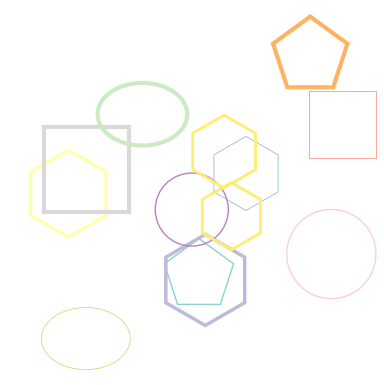[{"shape": "pentagon", "thickness": 1, "radius": 0.47, "center": [0.517, 0.286]}, {"shape": "hexagon", "thickness": 2.5, "radius": 0.57, "center": [0.177, 0.497]}, {"shape": "hexagon", "thickness": 2.5, "radius": 0.59, "center": [0.533, 0.273]}, {"shape": "square", "thickness": 0.5, "radius": 0.44, "center": [0.89, 0.676]}, {"shape": "hexagon", "thickness": 0.5, "radius": 0.48, "center": [0.639, 0.55]}, {"shape": "pentagon", "thickness": 3, "radius": 0.51, "center": [0.806, 0.855]}, {"shape": "oval", "thickness": 0.5, "radius": 0.58, "center": [0.223, 0.121]}, {"shape": "circle", "thickness": 1, "radius": 0.58, "center": [0.861, 0.34]}, {"shape": "square", "thickness": 3, "radius": 0.55, "center": [0.225, 0.559]}, {"shape": "circle", "thickness": 1, "radius": 0.47, "center": [0.498, 0.456]}, {"shape": "oval", "thickness": 3, "radius": 0.58, "center": [0.37, 0.703]}, {"shape": "hexagon", "thickness": 2, "radius": 0.47, "center": [0.582, 0.607]}, {"shape": "hexagon", "thickness": 2, "radius": 0.44, "center": [0.601, 0.438]}]